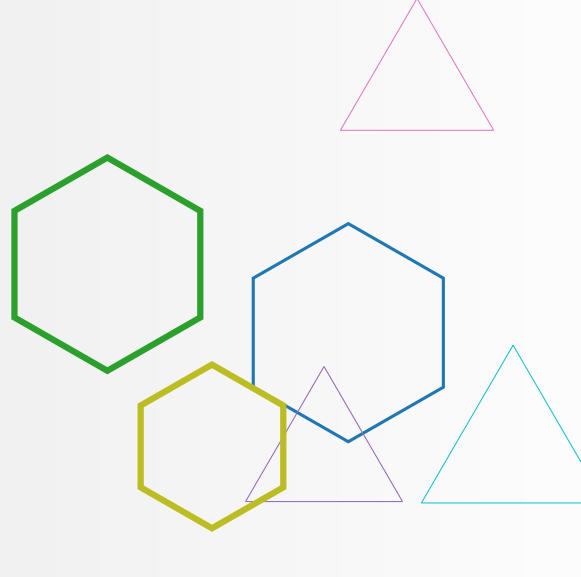[{"shape": "hexagon", "thickness": 1.5, "radius": 0.94, "center": [0.599, 0.423]}, {"shape": "hexagon", "thickness": 3, "radius": 0.92, "center": [0.185, 0.542]}, {"shape": "triangle", "thickness": 0.5, "radius": 0.78, "center": [0.557, 0.209]}, {"shape": "triangle", "thickness": 0.5, "radius": 0.76, "center": [0.717, 0.85]}, {"shape": "hexagon", "thickness": 3, "radius": 0.71, "center": [0.365, 0.226]}, {"shape": "triangle", "thickness": 0.5, "radius": 0.91, "center": [0.883, 0.219]}]